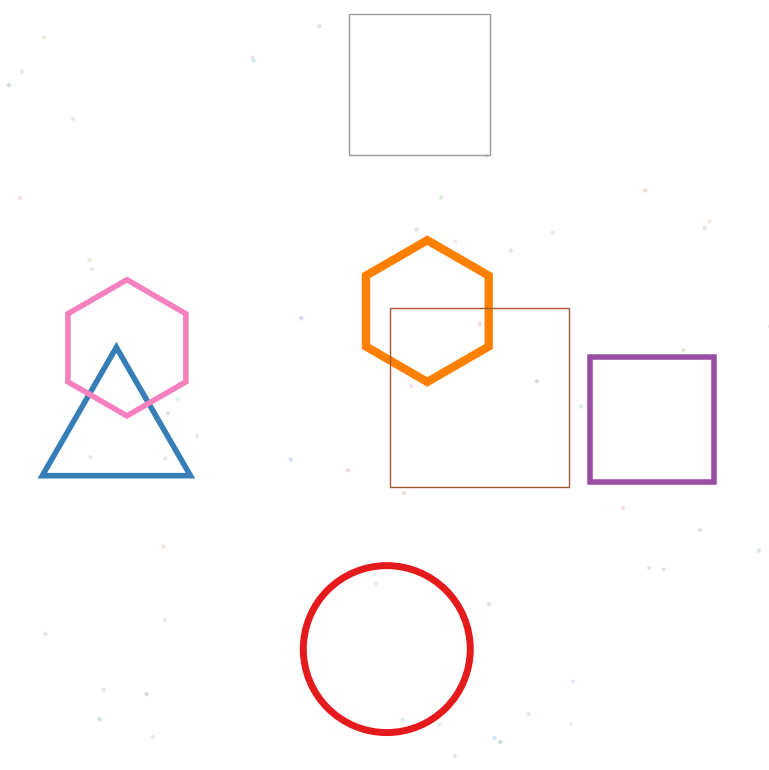[{"shape": "circle", "thickness": 2.5, "radius": 0.54, "center": [0.502, 0.157]}, {"shape": "triangle", "thickness": 2, "radius": 0.56, "center": [0.151, 0.438]}, {"shape": "square", "thickness": 2, "radius": 0.4, "center": [0.847, 0.455]}, {"shape": "hexagon", "thickness": 3, "radius": 0.46, "center": [0.555, 0.596]}, {"shape": "square", "thickness": 0.5, "radius": 0.58, "center": [0.622, 0.484]}, {"shape": "hexagon", "thickness": 2, "radius": 0.44, "center": [0.165, 0.548]}, {"shape": "square", "thickness": 0.5, "radius": 0.46, "center": [0.545, 0.89]}]